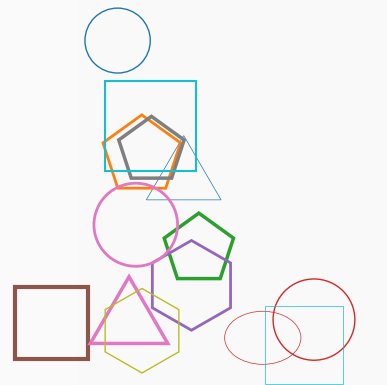[{"shape": "triangle", "thickness": 0.5, "radius": 0.56, "center": [0.474, 0.537]}, {"shape": "circle", "thickness": 1, "radius": 0.42, "center": [0.304, 0.895]}, {"shape": "pentagon", "thickness": 2, "radius": 0.53, "center": [0.366, 0.596]}, {"shape": "pentagon", "thickness": 2.5, "radius": 0.47, "center": [0.513, 0.352]}, {"shape": "circle", "thickness": 1, "radius": 0.53, "center": [0.81, 0.17]}, {"shape": "oval", "thickness": 0.5, "radius": 0.49, "center": [0.678, 0.123]}, {"shape": "hexagon", "thickness": 2, "radius": 0.58, "center": [0.494, 0.259]}, {"shape": "square", "thickness": 3, "radius": 0.47, "center": [0.133, 0.161]}, {"shape": "circle", "thickness": 2, "radius": 0.54, "center": [0.35, 0.416]}, {"shape": "triangle", "thickness": 2.5, "radius": 0.58, "center": [0.333, 0.166]}, {"shape": "pentagon", "thickness": 2.5, "radius": 0.44, "center": [0.391, 0.609]}, {"shape": "hexagon", "thickness": 1, "radius": 0.55, "center": [0.366, 0.141]}, {"shape": "square", "thickness": 1.5, "radius": 0.58, "center": [0.388, 0.674]}, {"shape": "square", "thickness": 0.5, "radius": 0.5, "center": [0.784, 0.104]}]